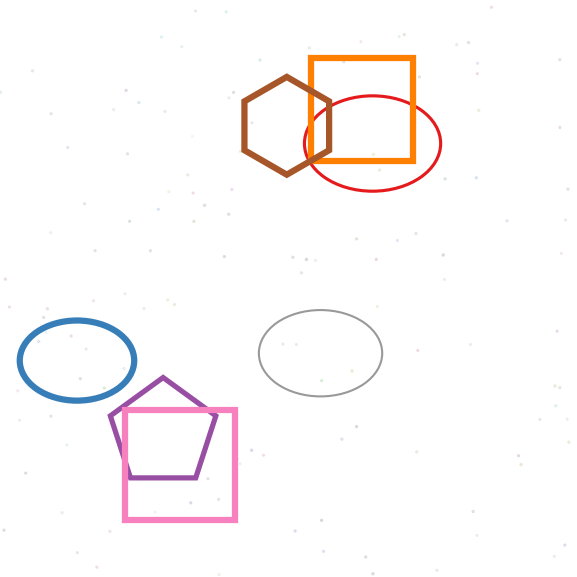[{"shape": "oval", "thickness": 1.5, "radius": 0.59, "center": [0.645, 0.751]}, {"shape": "oval", "thickness": 3, "radius": 0.5, "center": [0.133, 0.375]}, {"shape": "pentagon", "thickness": 2.5, "radius": 0.48, "center": [0.282, 0.249]}, {"shape": "square", "thickness": 3, "radius": 0.44, "center": [0.627, 0.81]}, {"shape": "hexagon", "thickness": 3, "radius": 0.42, "center": [0.497, 0.781]}, {"shape": "square", "thickness": 3, "radius": 0.48, "center": [0.311, 0.194]}, {"shape": "oval", "thickness": 1, "radius": 0.53, "center": [0.555, 0.387]}]